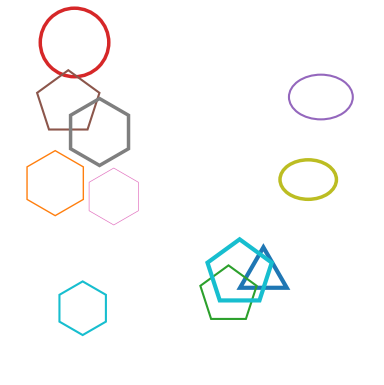[{"shape": "triangle", "thickness": 3, "radius": 0.35, "center": [0.684, 0.288]}, {"shape": "hexagon", "thickness": 1, "radius": 0.42, "center": [0.143, 0.524]}, {"shape": "pentagon", "thickness": 1.5, "radius": 0.38, "center": [0.594, 0.234]}, {"shape": "circle", "thickness": 2.5, "radius": 0.44, "center": [0.194, 0.89]}, {"shape": "oval", "thickness": 1.5, "radius": 0.41, "center": [0.833, 0.748]}, {"shape": "pentagon", "thickness": 1.5, "radius": 0.43, "center": [0.177, 0.732]}, {"shape": "hexagon", "thickness": 0.5, "radius": 0.37, "center": [0.295, 0.49]}, {"shape": "hexagon", "thickness": 2.5, "radius": 0.43, "center": [0.259, 0.657]}, {"shape": "oval", "thickness": 2.5, "radius": 0.37, "center": [0.801, 0.534]}, {"shape": "pentagon", "thickness": 3, "radius": 0.44, "center": [0.622, 0.291]}, {"shape": "hexagon", "thickness": 1.5, "radius": 0.35, "center": [0.215, 0.199]}]